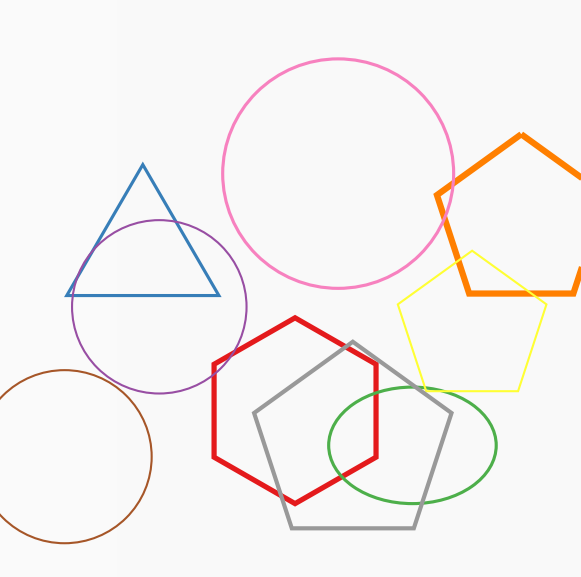[{"shape": "hexagon", "thickness": 2.5, "radius": 0.8, "center": [0.508, 0.288]}, {"shape": "triangle", "thickness": 1.5, "radius": 0.76, "center": [0.246, 0.563]}, {"shape": "oval", "thickness": 1.5, "radius": 0.72, "center": [0.71, 0.228]}, {"shape": "circle", "thickness": 1, "radius": 0.75, "center": [0.274, 0.468]}, {"shape": "pentagon", "thickness": 3, "radius": 0.76, "center": [0.897, 0.614]}, {"shape": "pentagon", "thickness": 1, "radius": 0.67, "center": [0.812, 0.431]}, {"shape": "circle", "thickness": 1, "radius": 0.75, "center": [0.111, 0.208]}, {"shape": "circle", "thickness": 1.5, "radius": 0.99, "center": [0.582, 0.698]}, {"shape": "pentagon", "thickness": 2, "radius": 0.89, "center": [0.607, 0.229]}]